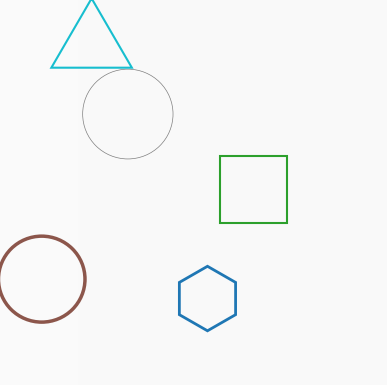[{"shape": "hexagon", "thickness": 2, "radius": 0.42, "center": [0.535, 0.225]}, {"shape": "square", "thickness": 1.5, "radius": 0.43, "center": [0.654, 0.507]}, {"shape": "circle", "thickness": 2.5, "radius": 0.56, "center": [0.108, 0.275]}, {"shape": "circle", "thickness": 0.5, "radius": 0.58, "center": [0.33, 0.704]}, {"shape": "triangle", "thickness": 1.5, "radius": 0.6, "center": [0.236, 0.884]}]